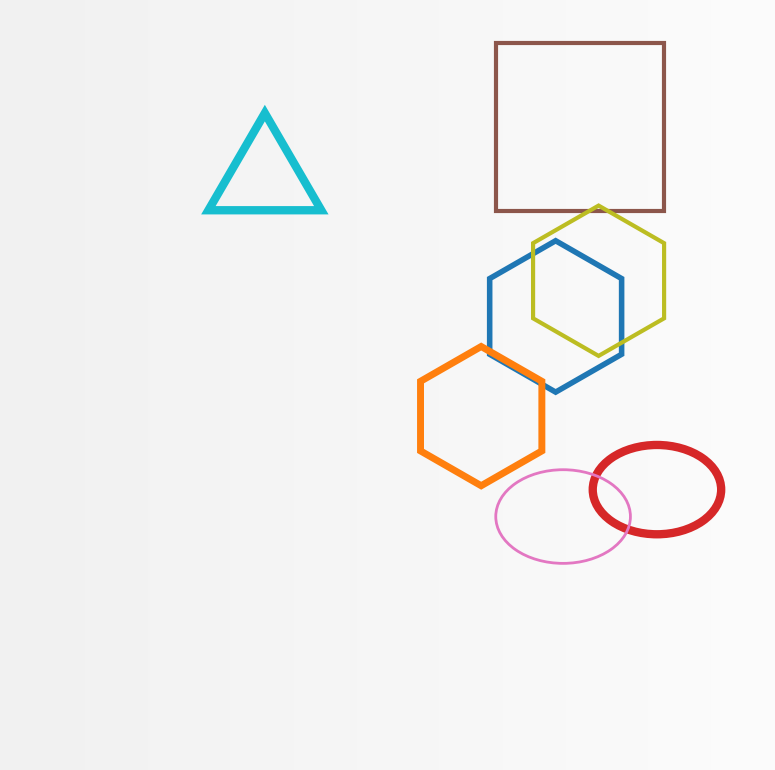[{"shape": "hexagon", "thickness": 2, "radius": 0.49, "center": [0.717, 0.589]}, {"shape": "hexagon", "thickness": 2.5, "radius": 0.45, "center": [0.621, 0.46]}, {"shape": "oval", "thickness": 3, "radius": 0.41, "center": [0.848, 0.364]}, {"shape": "square", "thickness": 1.5, "radius": 0.54, "center": [0.749, 0.835]}, {"shape": "oval", "thickness": 1, "radius": 0.43, "center": [0.727, 0.329]}, {"shape": "hexagon", "thickness": 1.5, "radius": 0.49, "center": [0.772, 0.635]}, {"shape": "triangle", "thickness": 3, "radius": 0.42, "center": [0.342, 0.769]}]